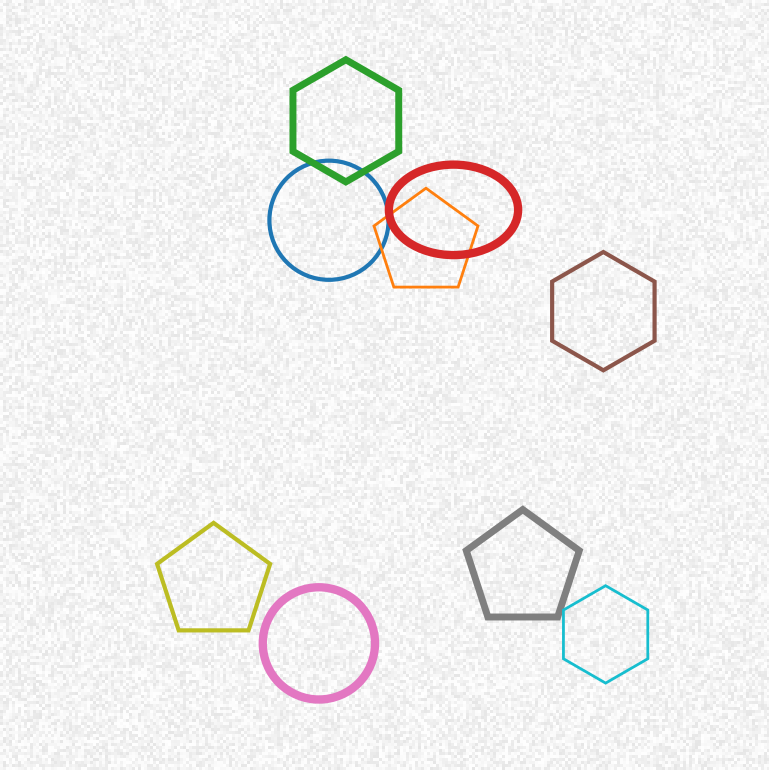[{"shape": "circle", "thickness": 1.5, "radius": 0.39, "center": [0.427, 0.714]}, {"shape": "pentagon", "thickness": 1, "radius": 0.36, "center": [0.553, 0.685]}, {"shape": "hexagon", "thickness": 2.5, "radius": 0.4, "center": [0.449, 0.843]}, {"shape": "oval", "thickness": 3, "radius": 0.42, "center": [0.589, 0.727]}, {"shape": "hexagon", "thickness": 1.5, "radius": 0.38, "center": [0.784, 0.596]}, {"shape": "circle", "thickness": 3, "radius": 0.36, "center": [0.414, 0.164]}, {"shape": "pentagon", "thickness": 2.5, "radius": 0.39, "center": [0.679, 0.261]}, {"shape": "pentagon", "thickness": 1.5, "radius": 0.39, "center": [0.277, 0.244]}, {"shape": "hexagon", "thickness": 1, "radius": 0.32, "center": [0.787, 0.176]}]